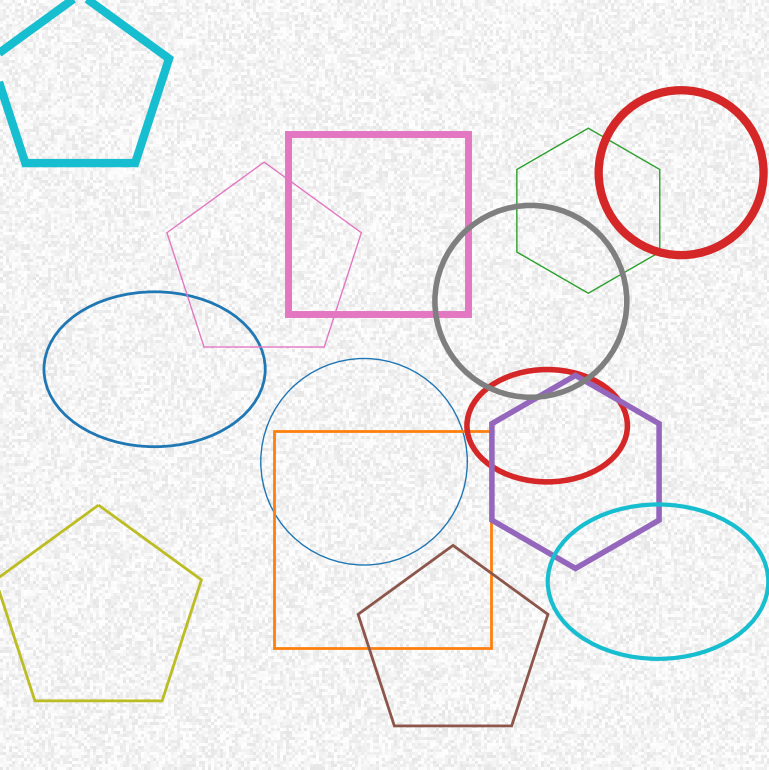[{"shape": "oval", "thickness": 1, "radius": 0.72, "center": [0.201, 0.52]}, {"shape": "circle", "thickness": 0.5, "radius": 0.67, "center": [0.473, 0.4]}, {"shape": "square", "thickness": 1, "radius": 0.7, "center": [0.497, 0.3]}, {"shape": "hexagon", "thickness": 0.5, "radius": 0.54, "center": [0.764, 0.726]}, {"shape": "circle", "thickness": 3, "radius": 0.54, "center": [0.885, 0.776]}, {"shape": "oval", "thickness": 2, "radius": 0.52, "center": [0.711, 0.447]}, {"shape": "hexagon", "thickness": 2, "radius": 0.63, "center": [0.747, 0.387]}, {"shape": "pentagon", "thickness": 1, "radius": 0.65, "center": [0.588, 0.162]}, {"shape": "pentagon", "thickness": 0.5, "radius": 0.66, "center": [0.343, 0.657]}, {"shape": "square", "thickness": 2.5, "radius": 0.59, "center": [0.491, 0.71]}, {"shape": "circle", "thickness": 2, "radius": 0.62, "center": [0.689, 0.609]}, {"shape": "pentagon", "thickness": 1, "radius": 0.7, "center": [0.128, 0.203]}, {"shape": "pentagon", "thickness": 3, "radius": 0.61, "center": [0.104, 0.886]}, {"shape": "oval", "thickness": 1.5, "radius": 0.72, "center": [0.855, 0.245]}]